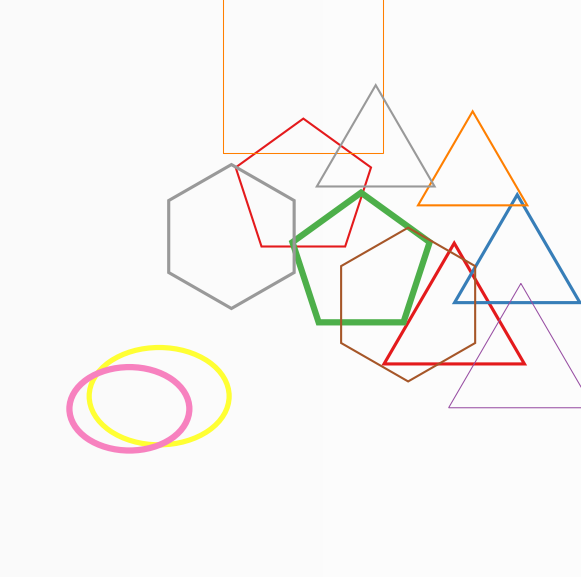[{"shape": "triangle", "thickness": 1.5, "radius": 0.7, "center": [0.781, 0.439]}, {"shape": "pentagon", "thickness": 1, "radius": 0.61, "center": [0.522, 0.671]}, {"shape": "triangle", "thickness": 1.5, "radius": 0.62, "center": [0.89, 0.537]}, {"shape": "pentagon", "thickness": 3, "radius": 0.62, "center": [0.621, 0.541]}, {"shape": "triangle", "thickness": 0.5, "radius": 0.72, "center": [0.896, 0.365]}, {"shape": "triangle", "thickness": 1, "radius": 0.54, "center": [0.813, 0.698]}, {"shape": "square", "thickness": 0.5, "radius": 0.69, "center": [0.521, 0.872]}, {"shape": "oval", "thickness": 2.5, "radius": 0.6, "center": [0.274, 0.313]}, {"shape": "hexagon", "thickness": 1, "radius": 0.67, "center": [0.702, 0.472]}, {"shape": "oval", "thickness": 3, "radius": 0.52, "center": [0.223, 0.291]}, {"shape": "triangle", "thickness": 1, "radius": 0.58, "center": [0.646, 0.735]}, {"shape": "hexagon", "thickness": 1.5, "radius": 0.62, "center": [0.398, 0.59]}]